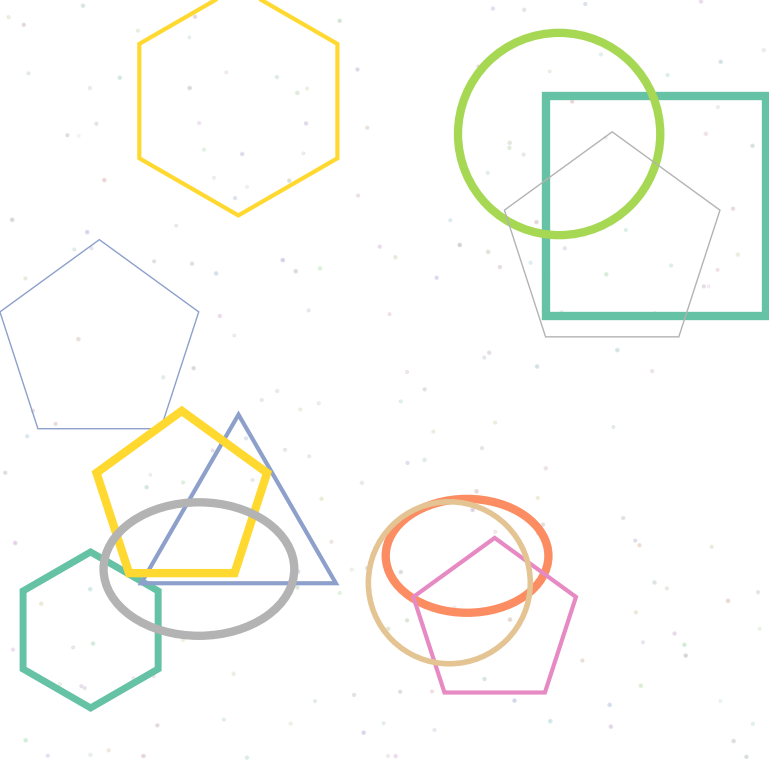[{"shape": "square", "thickness": 3, "radius": 0.71, "center": [0.852, 0.732]}, {"shape": "hexagon", "thickness": 2.5, "radius": 0.51, "center": [0.118, 0.182]}, {"shape": "oval", "thickness": 3, "radius": 0.53, "center": [0.607, 0.278]}, {"shape": "pentagon", "thickness": 0.5, "radius": 0.68, "center": [0.129, 0.553]}, {"shape": "triangle", "thickness": 1.5, "radius": 0.73, "center": [0.31, 0.316]}, {"shape": "pentagon", "thickness": 1.5, "radius": 0.55, "center": [0.642, 0.19]}, {"shape": "circle", "thickness": 3, "radius": 0.66, "center": [0.726, 0.826]}, {"shape": "hexagon", "thickness": 1.5, "radius": 0.74, "center": [0.31, 0.869]}, {"shape": "pentagon", "thickness": 3, "radius": 0.58, "center": [0.236, 0.35]}, {"shape": "circle", "thickness": 2, "radius": 0.53, "center": [0.584, 0.243]}, {"shape": "oval", "thickness": 3, "radius": 0.62, "center": [0.258, 0.261]}, {"shape": "pentagon", "thickness": 0.5, "radius": 0.74, "center": [0.795, 0.682]}]